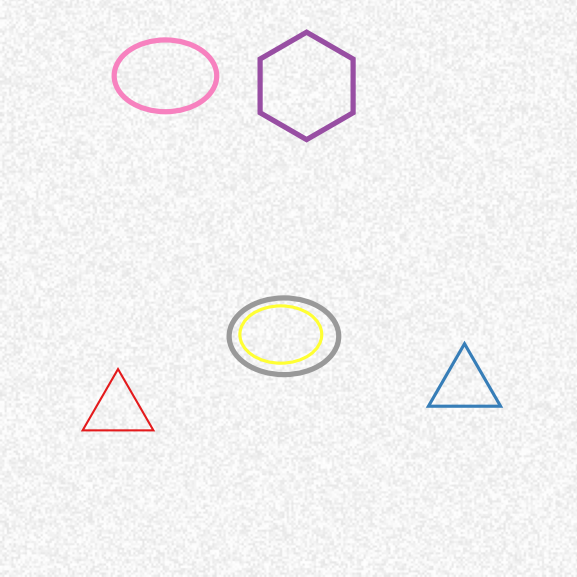[{"shape": "triangle", "thickness": 1, "radius": 0.35, "center": [0.204, 0.289]}, {"shape": "triangle", "thickness": 1.5, "radius": 0.36, "center": [0.804, 0.332]}, {"shape": "hexagon", "thickness": 2.5, "radius": 0.46, "center": [0.531, 0.85]}, {"shape": "oval", "thickness": 1.5, "radius": 0.35, "center": [0.486, 0.42]}, {"shape": "oval", "thickness": 2.5, "radius": 0.44, "center": [0.286, 0.868]}, {"shape": "oval", "thickness": 2.5, "radius": 0.47, "center": [0.492, 0.417]}]